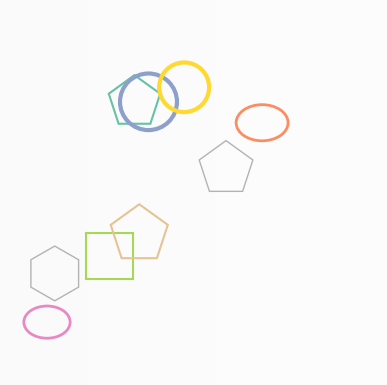[{"shape": "pentagon", "thickness": 1.5, "radius": 0.35, "center": [0.347, 0.735]}, {"shape": "oval", "thickness": 2, "radius": 0.34, "center": [0.676, 0.681]}, {"shape": "circle", "thickness": 3, "radius": 0.37, "center": [0.383, 0.736]}, {"shape": "oval", "thickness": 2, "radius": 0.3, "center": [0.121, 0.163]}, {"shape": "square", "thickness": 1.5, "radius": 0.3, "center": [0.282, 0.334]}, {"shape": "circle", "thickness": 3, "radius": 0.32, "center": [0.475, 0.773]}, {"shape": "pentagon", "thickness": 1.5, "radius": 0.39, "center": [0.359, 0.392]}, {"shape": "hexagon", "thickness": 1, "radius": 0.36, "center": [0.141, 0.29]}, {"shape": "pentagon", "thickness": 1, "radius": 0.36, "center": [0.583, 0.562]}]